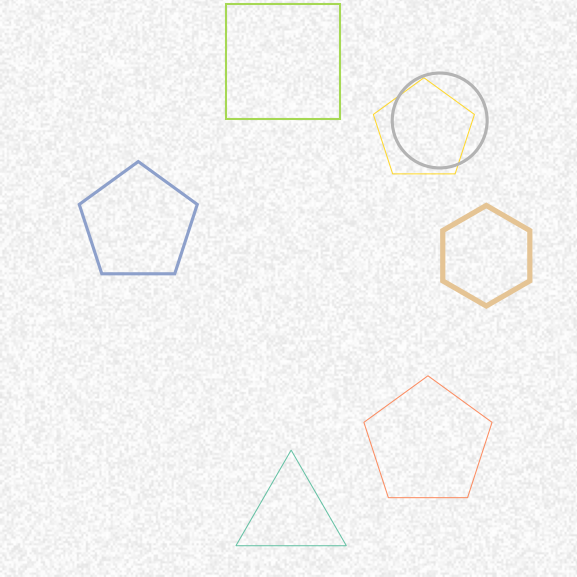[{"shape": "triangle", "thickness": 0.5, "radius": 0.55, "center": [0.504, 0.109]}, {"shape": "pentagon", "thickness": 0.5, "radius": 0.58, "center": [0.741, 0.232]}, {"shape": "pentagon", "thickness": 1.5, "radius": 0.54, "center": [0.239, 0.612]}, {"shape": "square", "thickness": 1, "radius": 0.5, "center": [0.49, 0.892]}, {"shape": "pentagon", "thickness": 0.5, "radius": 0.46, "center": [0.734, 0.773]}, {"shape": "hexagon", "thickness": 2.5, "radius": 0.44, "center": [0.842, 0.556]}, {"shape": "circle", "thickness": 1.5, "radius": 0.41, "center": [0.761, 0.79]}]